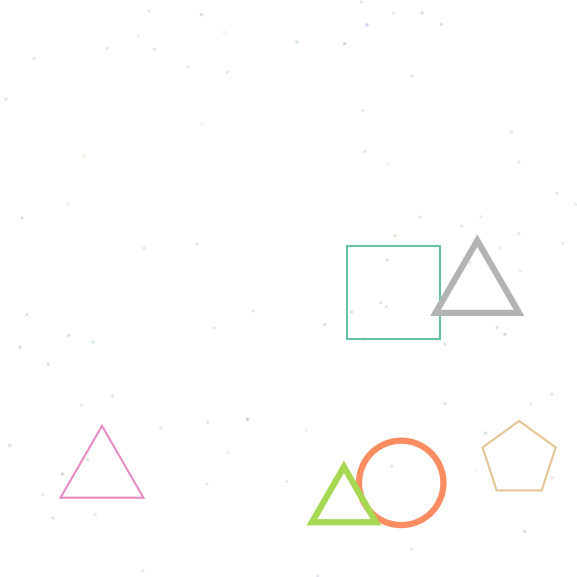[{"shape": "square", "thickness": 1, "radius": 0.4, "center": [0.682, 0.493]}, {"shape": "circle", "thickness": 3, "radius": 0.37, "center": [0.695, 0.163]}, {"shape": "triangle", "thickness": 1, "radius": 0.41, "center": [0.177, 0.179]}, {"shape": "triangle", "thickness": 3, "radius": 0.32, "center": [0.596, 0.127]}, {"shape": "pentagon", "thickness": 1, "radius": 0.33, "center": [0.899, 0.204]}, {"shape": "triangle", "thickness": 3, "radius": 0.42, "center": [0.827, 0.499]}]